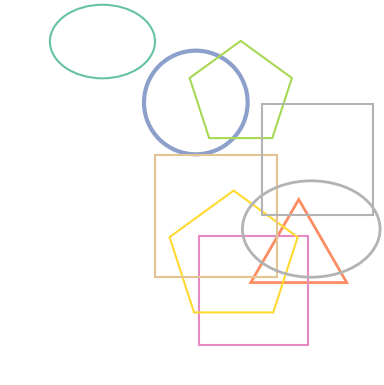[{"shape": "oval", "thickness": 1.5, "radius": 0.68, "center": [0.266, 0.892]}, {"shape": "triangle", "thickness": 2, "radius": 0.72, "center": [0.776, 0.338]}, {"shape": "circle", "thickness": 3, "radius": 0.67, "center": [0.509, 0.734]}, {"shape": "square", "thickness": 1.5, "radius": 0.71, "center": [0.658, 0.245]}, {"shape": "pentagon", "thickness": 1.5, "radius": 0.7, "center": [0.625, 0.754]}, {"shape": "pentagon", "thickness": 1.5, "radius": 0.87, "center": [0.607, 0.33]}, {"shape": "square", "thickness": 1.5, "radius": 0.79, "center": [0.562, 0.439]}, {"shape": "square", "thickness": 1.5, "radius": 0.72, "center": [0.824, 0.586]}, {"shape": "oval", "thickness": 2, "radius": 0.89, "center": [0.808, 0.405]}]